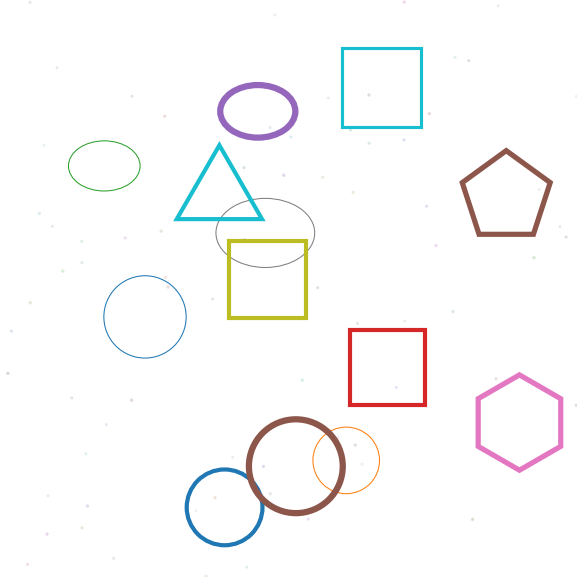[{"shape": "circle", "thickness": 2, "radius": 0.33, "center": [0.389, 0.121]}, {"shape": "circle", "thickness": 0.5, "radius": 0.36, "center": [0.251, 0.45]}, {"shape": "circle", "thickness": 0.5, "radius": 0.29, "center": [0.6, 0.202]}, {"shape": "oval", "thickness": 0.5, "radius": 0.31, "center": [0.181, 0.712]}, {"shape": "square", "thickness": 2, "radius": 0.33, "center": [0.671, 0.363]}, {"shape": "oval", "thickness": 3, "radius": 0.33, "center": [0.446, 0.806]}, {"shape": "circle", "thickness": 3, "radius": 0.41, "center": [0.512, 0.192]}, {"shape": "pentagon", "thickness": 2.5, "radius": 0.4, "center": [0.877, 0.658]}, {"shape": "hexagon", "thickness": 2.5, "radius": 0.41, "center": [0.899, 0.267]}, {"shape": "oval", "thickness": 0.5, "radius": 0.43, "center": [0.459, 0.596]}, {"shape": "square", "thickness": 2, "radius": 0.33, "center": [0.464, 0.515]}, {"shape": "square", "thickness": 1.5, "radius": 0.34, "center": [0.661, 0.847]}, {"shape": "triangle", "thickness": 2, "radius": 0.43, "center": [0.38, 0.662]}]